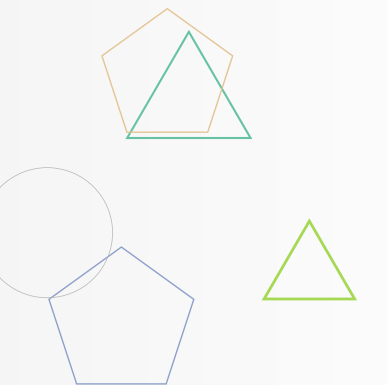[{"shape": "triangle", "thickness": 1.5, "radius": 0.92, "center": [0.487, 0.733]}, {"shape": "pentagon", "thickness": 1, "radius": 0.98, "center": [0.313, 0.162]}, {"shape": "triangle", "thickness": 2, "radius": 0.67, "center": [0.798, 0.291]}, {"shape": "pentagon", "thickness": 1, "radius": 0.89, "center": [0.432, 0.8]}, {"shape": "circle", "thickness": 0.5, "radius": 0.84, "center": [0.122, 0.396]}]